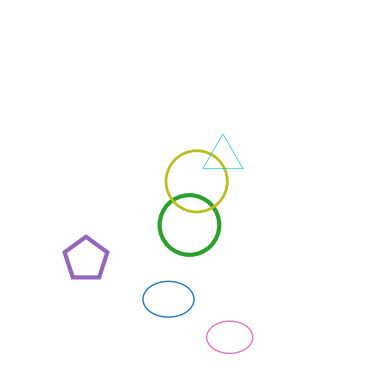[{"shape": "oval", "thickness": 1, "radius": 0.33, "center": [0.438, 0.223]}, {"shape": "circle", "thickness": 3, "radius": 0.39, "center": [0.492, 0.416]}, {"shape": "pentagon", "thickness": 3, "radius": 0.29, "center": [0.223, 0.327]}, {"shape": "oval", "thickness": 1, "radius": 0.3, "center": [0.597, 0.124]}, {"shape": "circle", "thickness": 2, "radius": 0.4, "center": [0.511, 0.529]}, {"shape": "triangle", "thickness": 0.5, "radius": 0.3, "center": [0.579, 0.592]}]